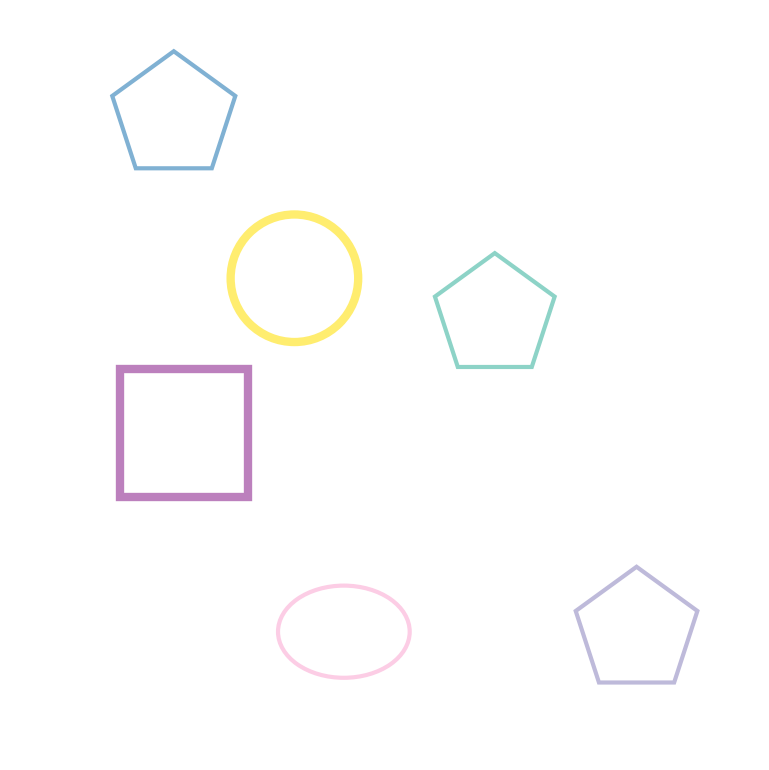[{"shape": "pentagon", "thickness": 1.5, "radius": 0.41, "center": [0.643, 0.59]}, {"shape": "pentagon", "thickness": 1.5, "radius": 0.42, "center": [0.827, 0.181]}, {"shape": "pentagon", "thickness": 1.5, "radius": 0.42, "center": [0.226, 0.849]}, {"shape": "oval", "thickness": 1.5, "radius": 0.43, "center": [0.447, 0.18]}, {"shape": "square", "thickness": 3, "radius": 0.42, "center": [0.239, 0.437]}, {"shape": "circle", "thickness": 3, "radius": 0.41, "center": [0.382, 0.639]}]